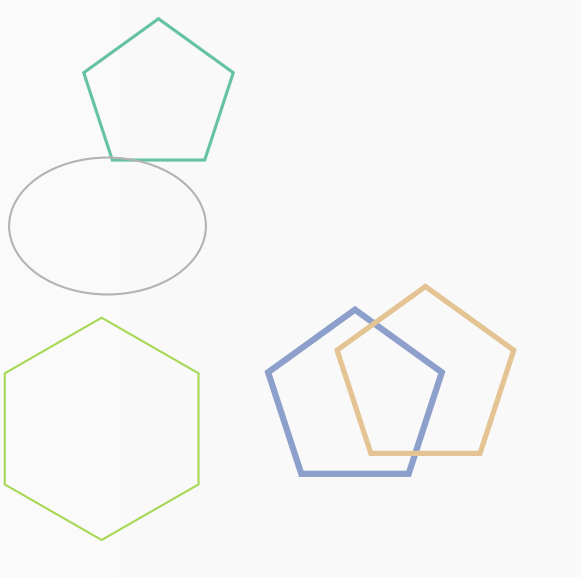[{"shape": "pentagon", "thickness": 1.5, "radius": 0.68, "center": [0.273, 0.831]}, {"shape": "pentagon", "thickness": 3, "radius": 0.79, "center": [0.611, 0.306]}, {"shape": "hexagon", "thickness": 1, "radius": 0.96, "center": [0.175, 0.257]}, {"shape": "pentagon", "thickness": 2.5, "radius": 0.8, "center": [0.732, 0.343]}, {"shape": "oval", "thickness": 1, "radius": 0.85, "center": [0.185, 0.608]}]